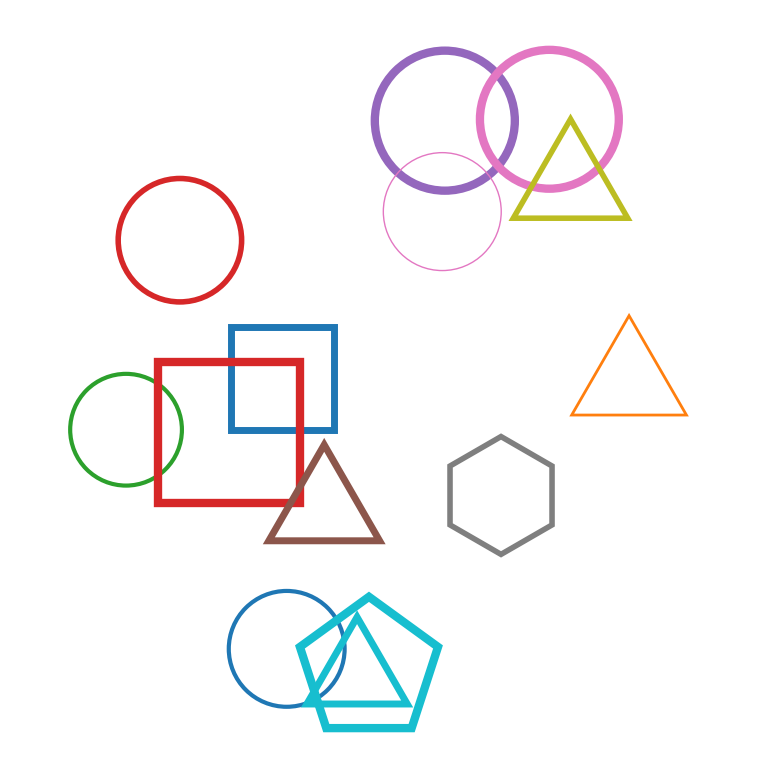[{"shape": "square", "thickness": 2.5, "radius": 0.33, "center": [0.367, 0.508]}, {"shape": "circle", "thickness": 1.5, "radius": 0.38, "center": [0.372, 0.157]}, {"shape": "triangle", "thickness": 1, "radius": 0.43, "center": [0.817, 0.504]}, {"shape": "circle", "thickness": 1.5, "radius": 0.36, "center": [0.164, 0.442]}, {"shape": "circle", "thickness": 2, "radius": 0.4, "center": [0.234, 0.688]}, {"shape": "square", "thickness": 3, "radius": 0.46, "center": [0.297, 0.438]}, {"shape": "circle", "thickness": 3, "radius": 0.45, "center": [0.578, 0.843]}, {"shape": "triangle", "thickness": 2.5, "radius": 0.42, "center": [0.421, 0.339]}, {"shape": "circle", "thickness": 0.5, "radius": 0.38, "center": [0.574, 0.725]}, {"shape": "circle", "thickness": 3, "radius": 0.45, "center": [0.713, 0.845]}, {"shape": "hexagon", "thickness": 2, "radius": 0.38, "center": [0.651, 0.357]}, {"shape": "triangle", "thickness": 2, "radius": 0.43, "center": [0.741, 0.76]}, {"shape": "pentagon", "thickness": 3, "radius": 0.47, "center": [0.479, 0.131]}, {"shape": "triangle", "thickness": 2.5, "radius": 0.38, "center": [0.464, 0.123]}]